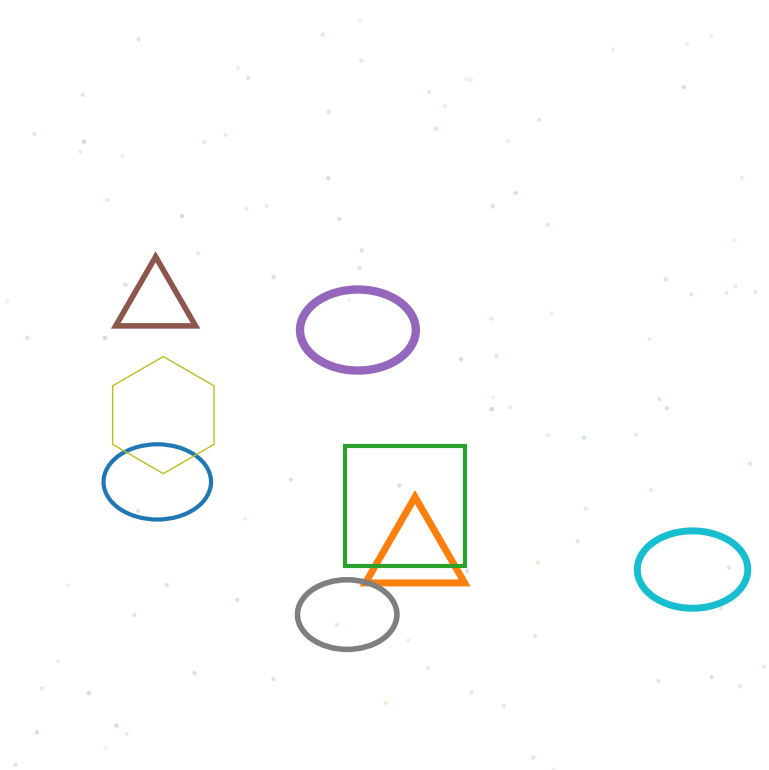[{"shape": "oval", "thickness": 1.5, "radius": 0.35, "center": [0.204, 0.374]}, {"shape": "triangle", "thickness": 2.5, "radius": 0.37, "center": [0.539, 0.28]}, {"shape": "square", "thickness": 1.5, "radius": 0.39, "center": [0.526, 0.343]}, {"shape": "oval", "thickness": 3, "radius": 0.38, "center": [0.465, 0.571]}, {"shape": "triangle", "thickness": 2, "radius": 0.3, "center": [0.202, 0.607]}, {"shape": "oval", "thickness": 2, "radius": 0.32, "center": [0.451, 0.202]}, {"shape": "hexagon", "thickness": 0.5, "radius": 0.38, "center": [0.212, 0.461]}, {"shape": "oval", "thickness": 2.5, "radius": 0.36, "center": [0.899, 0.26]}]